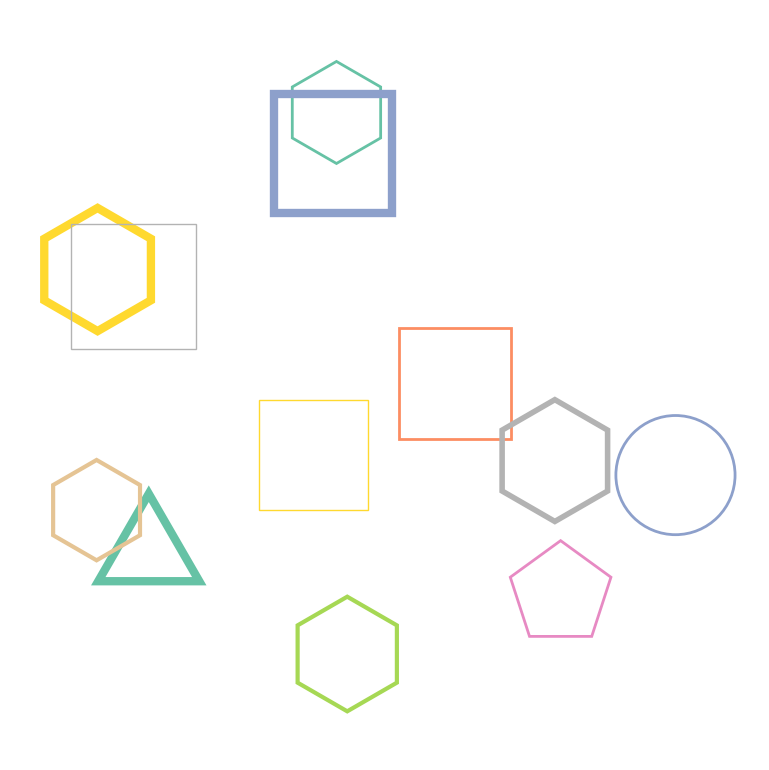[{"shape": "triangle", "thickness": 3, "radius": 0.38, "center": [0.193, 0.283]}, {"shape": "hexagon", "thickness": 1, "radius": 0.33, "center": [0.437, 0.854]}, {"shape": "square", "thickness": 1, "radius": 0.36, "center": [0.591, 0.502]}, {"shape": "circle", "thickness": 1, "radius": 0.39, "center": [0.877, 0.383]}, {"shape": "square", "thickness": 3, "radius": 0.38, "center": [0.433, 0.8]}, {"shape": "pentagon", "thickness": 1, "radius": 0.34, "center": [0.728, 0.229]}, {"shape": "hexagon", "thickness": 1.5, "radius": 0.37, "center": [0.451, 0.151]}, {"shape": "hexagon", "thickness": 3, "radius": 0.4, "center": [0.127, 0.65]}, {"shape": "square", "thickness": 0.5, "radius": 0.36, "center": [0.407, 0.409]}, {"shape": "hexagon", "thickness": 1.5, "radius": 0.33, "center": [0.125, 0.337]}, {"shape": "square", "thickness": 0.5, "radius": 0.41, "center": [0.174, 0.628]}, {"shape": "hexagon", "thickness": 2, "radius": 0.4, "center": [0.721, 0.402]}]